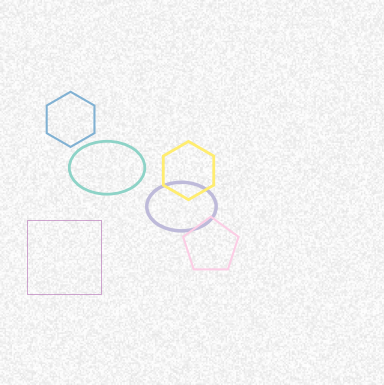[{"shape": "oval", "thickness": 2, "radius": 0.49, "center": [0.278, 0.564]}, {"shape": "oval", "thickness": 2.5, "radius": 0.45, "center": [0.471, 0.463]}, {"shape": "hexagon", "thickness": 1.5, "radius": 0.36, "center": [0.183, 0.69]}, {"shape": "pentagon", "thickness": 1.5, "radius": 0.38, "center": [0.548, 0.361]}, {"shape": "square", "thickness": 0.5, "radius": 0.48, "center": [0.165, 0.331]}, {"shape": "hexagon", "thickness": 2, "radius": 0.38, "center": [0.49, 0.557]}]